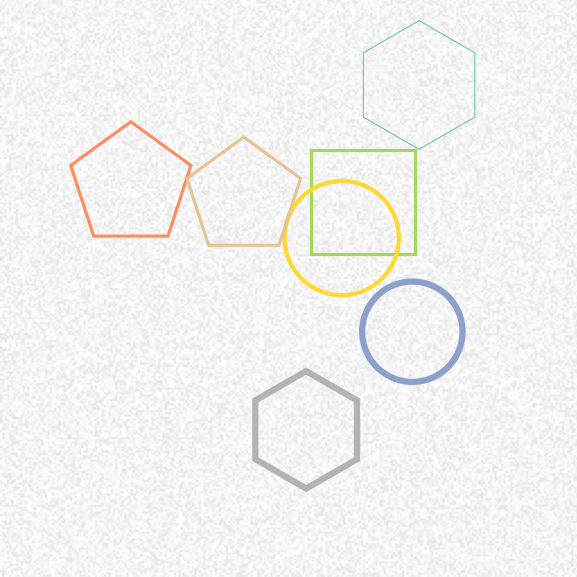[{"shape": "hexagon", "thickness": 0.5, "radius": 0.56, "center": [0.726, 0.852]}, {"shape": "pentagon", "thickness": 1.5, "radius": 0.55, "center": [0.227, 0.679]}, {"shape": "circle", "thickness": 3, "radius": 0.43, "center": [0.714, 0.425]}, {"shape": "square", "thickness": 1.5, "radius": 0.45, "center": [0.628, 0.65]}, {"shape": "circle", "thickness": 2, "radius": 0.49, "center": [0.592, 0.587]}, {"shape": "pentagon", "thickness": 1.5, "radius": 0.52, "center": [0.422, 0.658]}, {"shape": "hexagon", "thickness": 3, "radius": 0.51, "center": [0.53, 0.255]}]